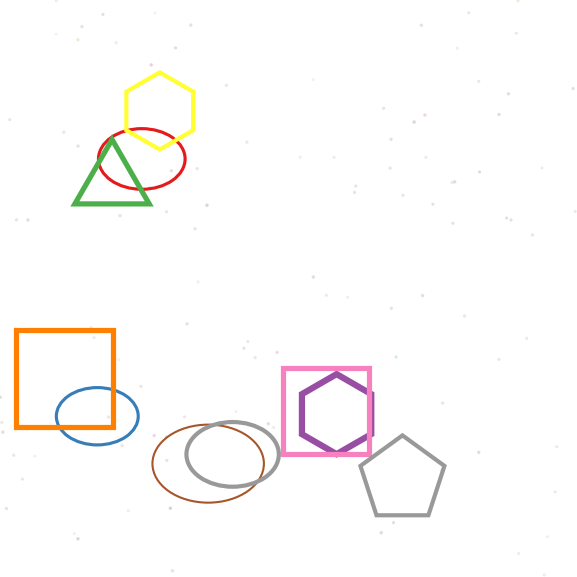[{"shape": "oval", "thickness": 1.5, "radius": 0.37, "center": [0.246, 0.724]}, {"shape": "oval", "thickness": 1.5, "radius": 0.35, "center": [0.168, 0.278]}, {"shape": "triangle", "thickness": 2.5, "radius": 0.37, "center": [0.194, 0.683]}, {"shape": "hexagon", "thickness": 3, "radius": 0.35, "center": [0.583, 0.282]}, {"shape": "square", "thickness": 2.5, "radius": 0.42, "center": [0.112, 0.343]}, {"shape": "hexagon", "thickness": 2, "radius": 0.33, "center": [0.277, 0.807]}, {"shape": "oval", "thickness": 1, "radius": 0.48, "center": [0.36, 0.196]}, {"shape": "square", "thickness": 2.5, "radius": 0.37, "center": [0.565, 0.287]}, {"shape": "pentagon", "thickness": 2, "radius": 0.38, "center": [0.697, 0.169]}, {"shape": "oval", "thickness": 2, "radius": 0.4, "center": [0.403, 0.212]}]